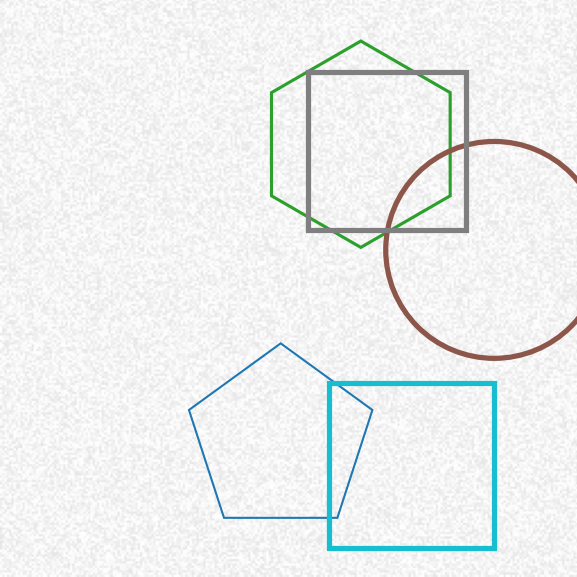[{"shape": "pentagon", "thickness": 1, "radius": 0.84, "center": [0.486, 0.238]}, {"shape": "hexagon", "thickness": 1.5, "radius": 0.89, "center": [0.625, 0.749]}, {"shape": "circle", "thickness": 2.5, "radius": 0.94, "center": [0.856, 0.566]}, {"shape": "square", "thickness": 2.5, "radius": 0.68, "center": [0.67, 0.737]}, {"shape": "square", "thickness": 2.5, "radius": 0.71, "center": [0.712, 0.194]}]